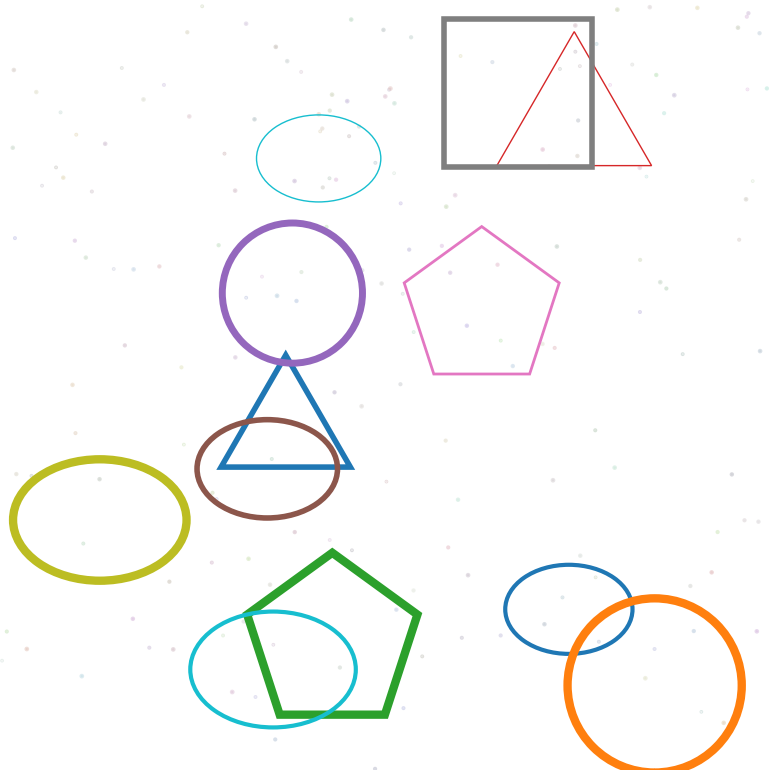[{"shape": "oval", "thickness": 1.5, "radius": 0.41, "center": [0.739, 0.209]}, {"shape": "triangle", "thickness": 2, "radius": 0.48, "center": [0.371, 0.442]}, {"shape": "circle", "thickness": 3, "radius": 0.57, "center": [0.85, 0.11]}, {"shape": "pentagon", "thickness": 3, "radius": 0.58, "center": [0.432, 0.166]}, {"shape": "triangle", "thickness": 0.5, "radius": 0.58, "center": [0.746, 0.843]}, {"shape": "circle", "thickness": 2.5, "radius": 0.46, "center": [0.38, 0.619]}, {"shape": "oval", "thickness": 2, "radius": 0.46, "center": [0.347, 0.391]}, {"shape": "pentagon", "thickness": 1, "radius": 0.53, "center": [0.626, 0.6]}, {"shape": "square", "thickness": 2, "radius": 0.48, "center": [0.673, 0.879]}, {"shape": "oval", "thickness": 3, "radius": 0.56, "center": [0.13, 0.325]}, {"shape": "oval", "thickness": 0.5, "radius": 0.4, "center": [0.414, 0.794]}, {"shape": "oval", "thickness": 1.5, "radius": 0.54, "center": [0.355, 0.131]}]